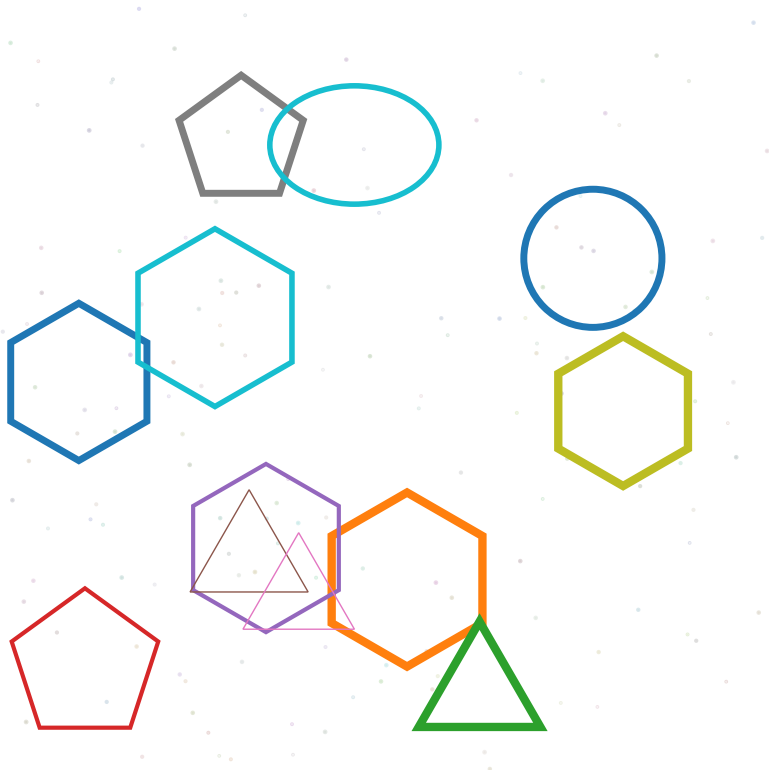[{"shape": "hexagon", "thickness": 2.5, "radius": 0.51, "center": [0.102, 0.504]}, {"shape": "circle", "thickness": 2.5, "radius": 0.45, "center": [0.77, 0.665]}, {"shape": "hexagon", "thickness": 3, "radius": 0.57, "center": [0.529, 0.247]}, {"shape": "triangle", "thickness": 3, "radius": 0.46, "center": [0.623, 0.102]}, {"shape": "pentagon", "thickness": 1.5, "radius": 0.5, "center": [0.11, 0.136]}, {"shape": "hexagon", "thickness": 1.5, "radius": 0.55, "center": [0.345, 0.288]}, {"shape": "triangle", "thickness": 0.5, "radius": 0.44, "center": [0.324, 0.275]}, {"shape": "triangle", "thickness": 0.5, "radius": 0.42, "center": [0.388, 0.225]}, {"shape": "pentagon", "thickness": 2.5, "radius": 0.42, "center": [0.313, 0.818]}, {"shape": "hexagon", "thickness": 3, "radius": 0.49, "center": [0.809, 0.466]}, {"shape": "hexagon", "thickness": 2, "radius": 0.58, "center": [0.279, 0.587]}, {"shape": "oval", "thickness": 2, "radius": 0.55, "center": [0.46, 0.812]}]